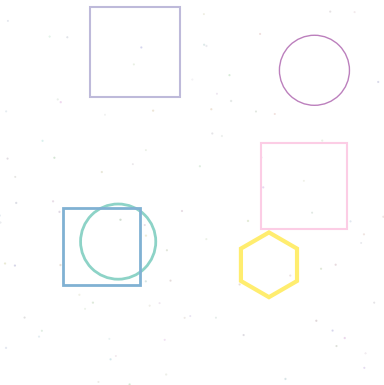[{"shape": "circle", "thickness": 2, "radius": 0.49, "center": [0.307, 0.372]}, {"shape": "square", "thickness": 1.5, "radius": 0.58, "center": [0.35, 0.865]}, {"shape": "square", "thickness": 2, "radius": 0.5, "center": [0.263, 0.36]}, {"shape": "square", "thickness": 1.5, "radius": 0.56, "center": [0.789, 0.517]}, {"shape": "circle", "thickness": 1, "radius": 0.45, "center": [0.817, 0.817]}, {"shape": "hexagon", "thickness": 3, "radius": 0.42, "center": [0.699, 0.312]}]